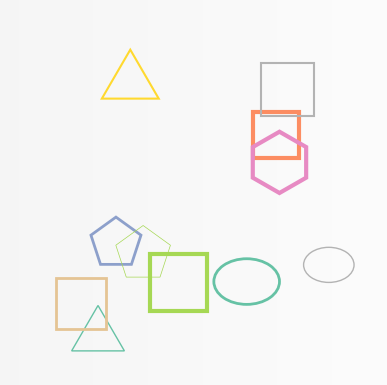[{"shape": "oval", "thickness": 2, "radius": 0.42, "center": [0.637, 0.269]}, {"shape": "triangle", "thickness": 1, "radius": 0.39, "center": [0.253, 0.128]}, {"shape": "square", "thickness": 3, "radius": 0.3, "center": [0.712, 0.65]}, {"shape": "pentagon", "thickness": 2, "radius": 0.34, "center": [0.299, 0.368]}, {"shape": "hexagon", "thickness": 3, "radius": 0.4, "center": [0.721, 0.578]}, {"shape": "square", "thickness": 3, "radius": 0.37, "center": [0.461, 0.265]}, {"shape": "pentagon", "thickness": 0.5, "radius": 0.37, "center": [0.369, 0.34]}, {"shape": "triangle", "thickness": 1.5, "radius": 0.42, "center": [0.336, 0.786]}, {"shape": "square", "thickness": 2, "radius": 0.33, "center": [0.209, 0.212]}, {"shape": "oval", "thickness": 1, "radius": 0.33, "center": [0.849, 0.312]}, {"shape": "square", "thickness": 1.5, "radius": 0.34, "center": [0.742, 0.768]}]